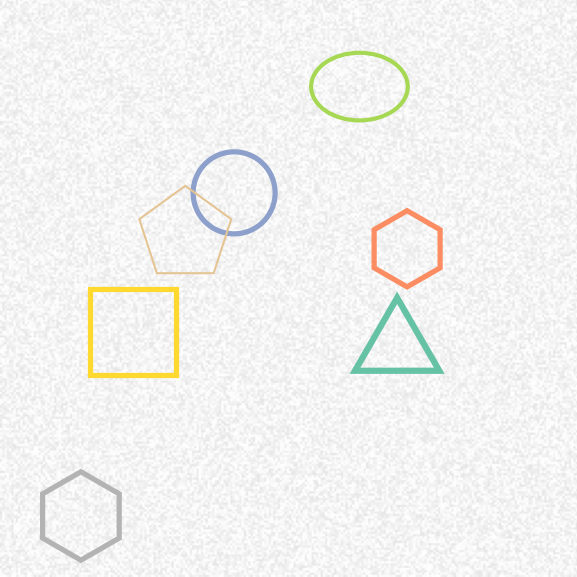[{"shape": "triangle", "thickness": 3, "radius": 0.42, "center": [0.688, 0.399]}, {"shape": "hexagon", "thickness": 2.5, "radius": 0.33, "center": [0.705, 0.568]}, {"shape": "circle", "thickness": 2.5, "radius": 0.35, "center": [0.405, 0.665]}, {"shape": "oval", "thickness": 2, "radius": 0.42, "center": [0.622, 0.849]}, {"shape": "square", "thickness": 2.5, "radius": 0.38, "center": [0.23, 0.424]}, {"shape": "pentagon", "thickness": 1, "radius": 0.42, "center": [0.321, 0.594]}, {"shape": "hexagon", "thickness": 2.5, "radius": 0.38, "center": [0.14, 0.106]}]